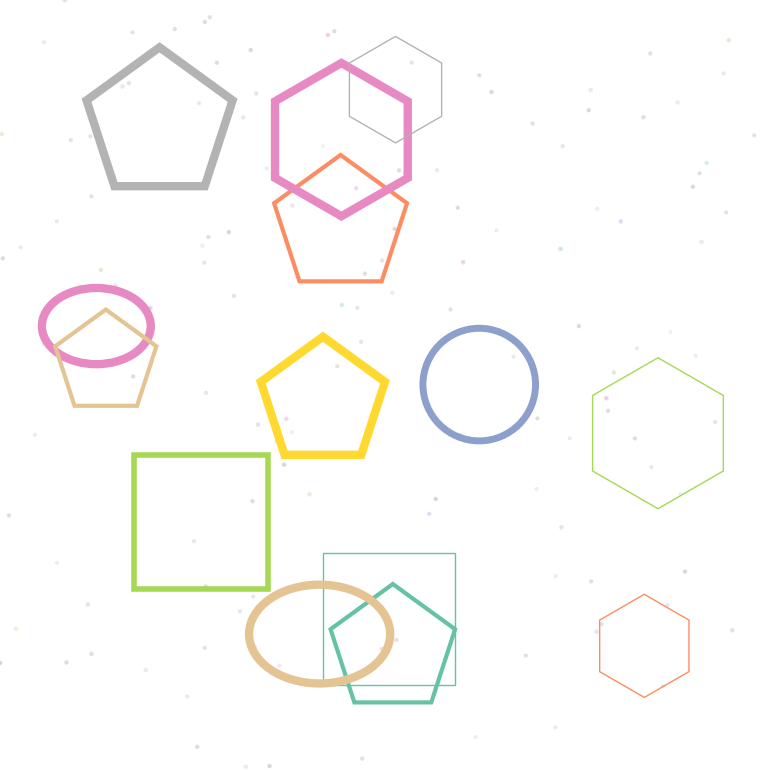[{"shape": "pentagon", "thickness": 1.5, "radius": 0.43, "center": [0.51, 0.157]}, {"shape": "square", "thickness": 0.5, "radius": 0.43, "center": [0.506, 0.196]}, {"shape": "hexagon", "thickness": 0.5, "radius": 0.33, "center": [0.837, 0.161]}, {"shape": "pentagon", "thickness": 1.5, "radius": 0.45, "center": [0.442, 0.708]}, {"shape": "circle", "thickness": 2.5, "radius": 0.37, "center": [0.622, 0.501]}, {"shape": "oval", "thickness": 3, "radius": 0.35, "center": [0.125, 0.577]}, {"shape": "hexagon", "thickness": 3, "radius": 0.5, "center": [0.443, 0.819]}, {"shape": "hexagon", "thickness": 0.5, "radius": 0.49, "center": [0.855, 0.437]}, {"shape": "square", "thickness": 2, "radius": 0.44, "center": [0.261, 0.322]}, {"shape": "pentagon", "thickness": 3, "radius": 0.42, "center": [0.419, 0.478]}, {"shape": "oval", "thickness": 3, "radius": 0.46, "center": [0.415, 0.177]}, {"shape": "pentagon", "thickness": 1.5, "radius": 0.35, "center": [0.137, 0.529]}, {"shape": "hexagon", "thickness": 0.5, "radius": 0.35, "center": [0.514, 0.884]}, {"shape": "pentagon", "thickness": 3, "radius": 0.5, "center": [0.207, 0.839]}]